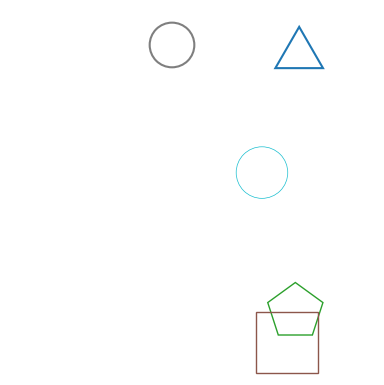[{"shape": "triangle", "thickness": 1.5, "radius": 0.36, "center": [0.777, 0.859]}, {"shape": "pentagon", "thickness": 1, "radius": 0.38, "center": [0.767, 0.191]}, {"shape": "square", "thickness": 1, "radius": 0.4, "center": [0.746, 0.11]}, {"shape": "circle", "thickness": 1.5, "radius": 0.29, "center": [0.447, 0.883]}, {"shape": "circle", "thickness": 0.5, "radius": 0.33, "center": [0.68, 0.552]}]